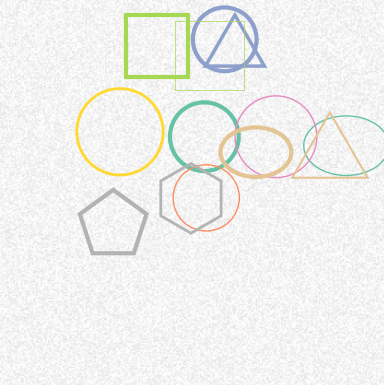[{"shape": "oval", "thickness": 1, "radius": 0.55, "center": [0.899, 0.622]}, {"shape": "circle", "thickness": 3, "radius": 0.45, "center": [0.531, 0.645]}, {"shape": "circle", "thickness": 1, "radius": 0.43, "center": [0.536, 0.486]}, {"shape": "triangle", "thickness": 2.5, "radius": 0.44, "center": [0.61, 0.873]}, {"shape": "circle", "thickness": 3, "radius": 0.41, "center": [0.584, 0.898]}, {"shape": "circle", "thickness": 1, "radius": 0.53, "center": [0.717, 0.645]}, {"shape": "square", "thickness": 3, "radius": 0.4, "center": [0.408, 0.881]}, {"shape": "square", "thickness": 0.5, "radius": 0.45, "center": [0.545, 0.857]}, {"shape": "circle", "thickness": 2, "radius": 0.56, "center": [0.312, 0.658]}, {"shape": "triangle", "thickness": 1.5, "radius": 0.57, "center": [0.857, 0.595]}, {"shape": "oval", "thickness": 3, "radius": 0.46, "center": [0.665, 0.605]}, {"shape": "hexagon", "thickness": 2, "radius": 0.45, "center": [0.496, 0.485]}, {"shape": "pentagon", "thickness": 3, "radius": 0.46, "center": [0.294, 0.416]}]